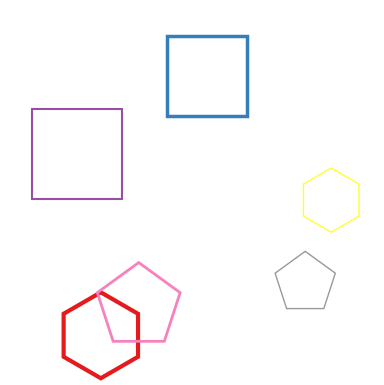[{"shape": "hexagon", "thickness": 3, "radius": 0.56, "center": [0.262, 0.129]}, {"shape": "square", "thickness": 2.5, "radius": 0.52, "center": [0.537, 0.803]}, {"shape": "square", "thickness": 1.5, "radius": 0.59, "center": [0.199, 0.601]}, {"shape": "hexagon", "thickness": 1, "radius": 0.42, "center": [0.86, 0.48]}, {"shape": "pentagon", "thickness": 2, "radius": 0.57, "center": [0.36, 0.205]}, {"shape": "pentagon", "thickness": 1, "radius": 0.41, "center": [0.793, 0.265]}]